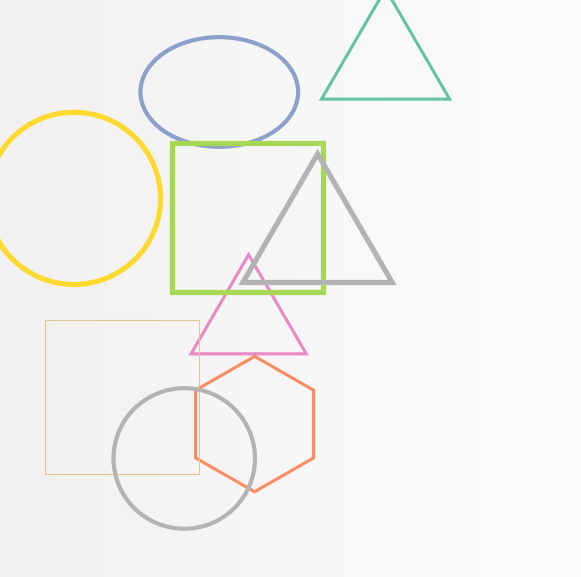[{"shape": "triangle", "thickness": 1.5, "radius": 0.64, "center": [0.663, 0.891]}, {"shape": "hexagon", "thickness": 1.5, "radius": 0.59, "center": [0.438, 0.265]}, {"shape": "oval", "thickness": 2, "radius": 0.68, "center": [0.377, 0.84]}, {"shape": "triangle", "thickness": 1.5, "radius": 0.57, "center": [0.428, 0.444]}, {"shape": "square", "thickness": 2.5, "radius": 0.65, "center": [0.426, 0.623]}, {"shape": "circle", "thickness": 2.5, "radius": 0.75, "center": [0.127, 0.656]}, {"shape": "square", "thickness": 0.5, "radius": 0.67, "center": [0.21, 0.311]}, {"shape": "circle", "thickness": 2, "radius": 0.61, "center": [0.317, 0.205]}, {"shape": "triangle", "thickness": 2.5, "radius": 0.74, "center": [0.546, 0.584]}]